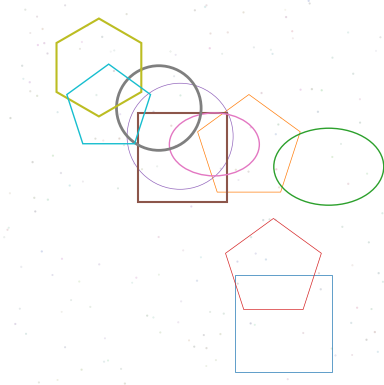[{"shape": "square", "thickness": 0.5, "radius": 0.63, "center": [0.736, 0.16]}, {"shape": "pentagon", "thickness": 0.5, "radius": 0.7, "center": [0.647, 0.614]}, {"shape": "oval", "thickness": 1, "radius": 0.71, "center": [0.854, 0.567]}, {"shape": "pentagon", "thickness": 0.5, "radius": 0.65, "center": [0.71, 0.302]}, {"shape": "circle", "thickness": 0.5, "radius": 0.69, "center": [0.468, 0.646]}, {"shape": "square", "thickness": 1.5, "radius": 0.58, "center": [0.474, 0.591]}, {"shape": "oval", "thickness": 1, "radius": 0.58, "center": [0.557, 0.625]}, {"shape": "circle", "thickness": 2, "radius": 0.55, "center": [0.413, 0.719]}, {"shape": "hexagon", "thickness": 1.5, "radius": 0.64, "center": [0.257, 0.825]}, {"shape": "pentagon", "thickness": 1, "radius": 0.57, "center": [0.282, 0.719]}]